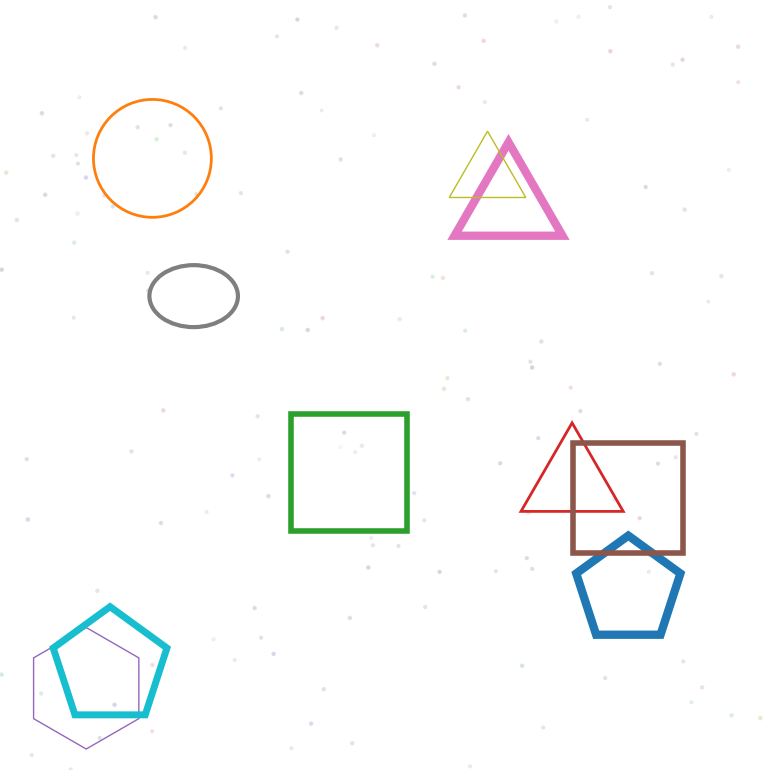[{"shape": "pentagon", "thickness": 3, "radius": 0.36, "center": [0.816, 0.233]}, {"shape": "circle", "thickness": 1, "radius": 0.38, "center": [0.198, 0.794]}, {"shape": "square", "thickness": 2, "radius": 0.38, "center": [0.454, 0.386]}, {"shape": "triangle", "thickness": 1, "radius": 0.38, "center": [0.743, 0.374]}, {"shape": "hexagon", "thickness": 0.5, "radius": 0.39, "center": [0.112, 0.106]}, {"shape": "square", "thickness": 2, "radius": 0.36, "center": [0.816, 0.353]}, {"shape": "triangle", "thickness": 3, "radius": 0.4, "center": [0.66, 0.734]}, {"shape": "oval", "thickness": 1.5, "radius": 0.29, "center": [0.252, 0.615]}, {"shape": "triangle", "thickness": 0.5, "radius": 0.29, "center": [0.633, 0.772]}, {"shape": "pentagon", "thickness": 2.5, "radius": 0.39, "center": [0.143, 0.134]}]